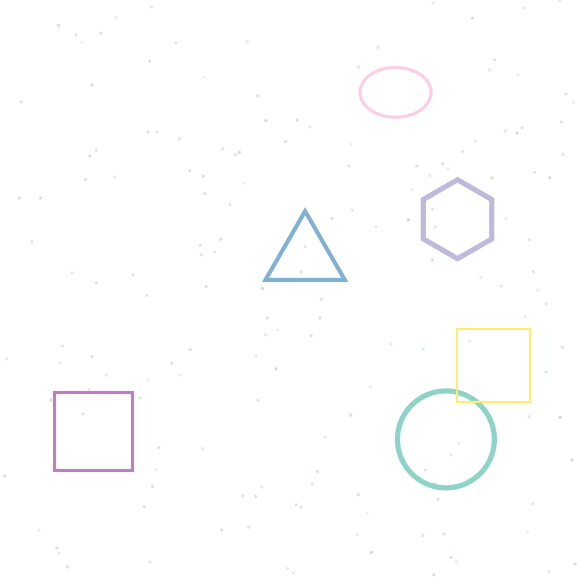[{"shape": "circle", "thickness": 2.5, "radius": 0.42, "center": [0.772, 0.238]}, {"shape": "hexagon", "thickness": 2.5, "radius": 0.34, "center": [0.792, 0.62]}, {"shape": "triangle", "thickness": 2, "radius": 0.4, "center": [0.528, 0.554]}, {"shape": "oval", "thickness": 1.5, "radius": 0.31, "center": [0.685, 0.839]}, {"shape": "square", "thickness": 1.5, "radius": 0.34, "center": [0.161, 0.253]}, {"shape": "square", "thickness": 1, "radius": 0.32, "center": [0.855, 0.367]}]